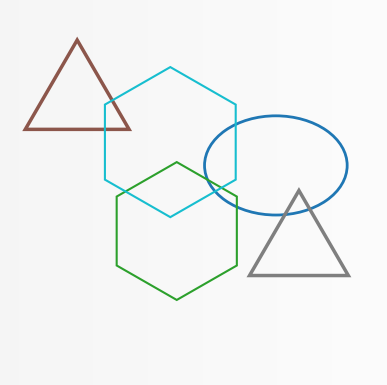[{"shape": "oval", "thickness": 2, "radius": 0.92, "center": [0.712, 0.57]}, {"shape": "hexagon", "thickness": 1.5, "radius": 0.9, "center": [0.456, 0.4]}, {"shape": "triangle", "thickness": 2.5, "radius": 0.77, "center": [0.199, 0.741]}, {"shape": "triangle", "thickness": 2.5, "radius": 0.74, "center": [0.771, 0.358]}, {"shape": "hexagon", "thickness": 1.5, "radius": 0.97, "center": [0.44, 0.631]}]